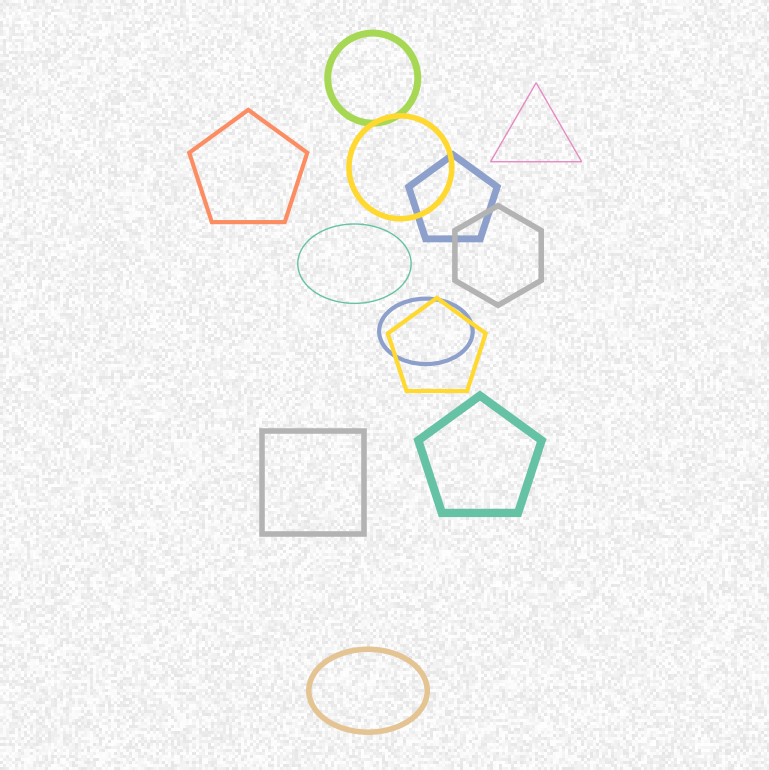[{"shape": "oval", "thickness": 0.5, "radius": 0.37, "center": [0.46, 0.658]}, {"shape": "pentagon", "thickness": 3, "radius": 0.42, "center": [0.623, 0.402]}, {"shape": "pentagon", "thickness": 1.5, "radius": 0.4, "center": [0.322, 0.777]}, {"shape": "oval", "thickness": 1.5, "radius": 0.3, "center": [0.553, 0.57]}, {"shape": "pentagon", "thickness": 2.5, "radius": 0.3, "center": [0.588, 0.739]}, {"shape": "triangle", "thickness": 0.5, "radius": 0.34, "center": [0.696, 0.824]}, {"shape": "circle", "thickness": 2.5, "radius": 0.29, "center": [0.484, 0.899]}, {"shape": "circle", "thickness": 2, "radius": 0.33, "center": [0.52, 0.783]}, {"shape": "pentagon", "thickness": 1.5, "radius": 0.33, "center": [0.567, 0.546]}, {"shape": "oval", "thickness": 2, "radius": 0.38, "center": [0.478, 0.103]}, {"shape": "hexagon", "thickness": 2, "radius": 0.32, "center": [0.647, 0.668]}, {"shape": "square", "thickness": 2, "radius": 0.33, "center": [0.407, 0.373]}]